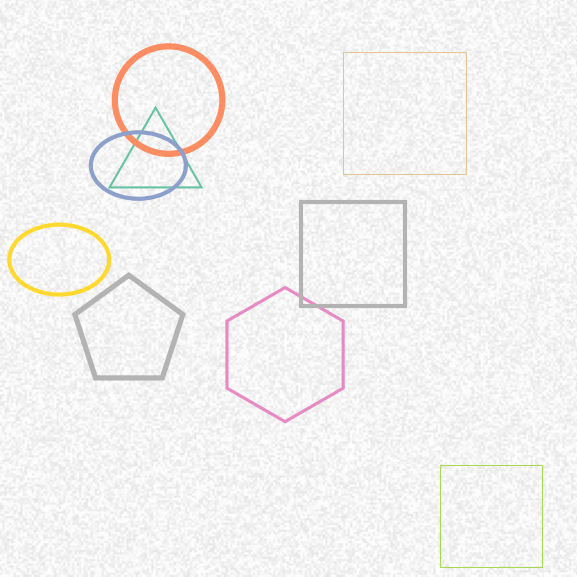[{"shape": "triangle", "thickness": 1, "radius": 0.46, "center": [0.269, 0.721]}, {"shape": "circle", "thickness": 3, "radius": 0.47, "center": [0.292, 0.826]}, {"shape": "oval", "thickness": 2, "radius": 0.41, "center": [0.24, 0.712]}, {"shape": "hexagon", "thickness": 1.5, "radius": 0.58, "center": [0.494, 0.385]}, {"shape": "square", "thickness": 0.5, "radius": 0.44, "center": [0.85, 0.106]}, {"shape": "oval", "thickness": 2, "radius": 0.43, "center": [0.103, 0.55]}, {"shape": "square", "thickness": 0.5, "radius": 0.53, "center": [0.701, 0.804]}, {"shape": "square", "thickness": 2, "radius": 0.45, "center": [0.611, 0.56]}, {"shape": "pentagon", "thickness": 2.5, "radius": 0.49, "center": [0.223, 0.424]}]